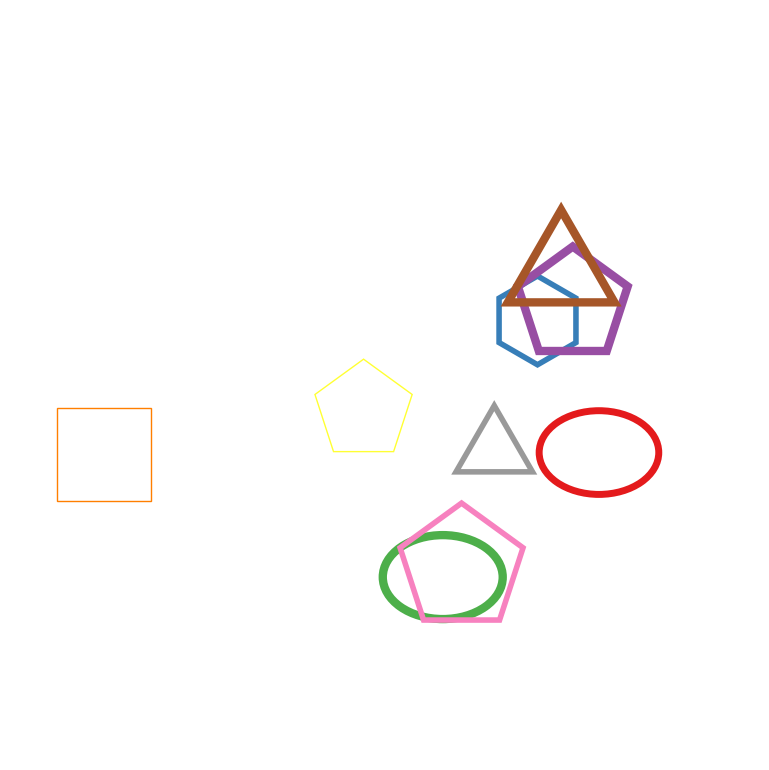[{"shape": "oval", "thickness": 2.5, "radius": 0.39, "center": [0.778, 0.412]}, {"shape": "hexagon", "thickness": 2, "radius": 0.29, "center": [0.698, 0.584]}, {"shape": "oval", "thickness": 3, "radius": 0.39, "center": [0.575, 0.251]}, {"shape": "pentagon", "thickness": 3, "radius": 0.37, "center": [0.744, 0.605]}, {"shape": "square", "thickness": 0.5, "radius": 0.3, "center": [0.135, 0.41]}, {"shape": "pentagon", "thickness": 0.5, "radius": 0.33, "center": [0.472, 0.467]}, {"shape": "triangle", "thickness": 3, "radius": 0.4, "center": [0.729, 0.647]}, {"shape": "pentagon", "thickness": 2, "radius": 0.42, "center": [0.599, 0.263]}, {"shape": "triangle", "thickness": 2, "radius": 0.29, "center": [0.642, 0.416]}]